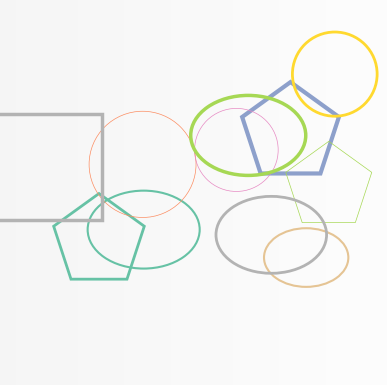[{"shape": "pentagon", "thickness": 2, "radius": 0.61, "center": [0.255, 0.374]}, {"shape": "oval", "thickness": 1.5, "radius": 0.72, "center": [0.371, 0.404]}, {"shape": "circle", "thickness": 0.5, "radius": 0.69, "center": [0.368, 0.573]}, {"shape": "pentagon", "thickness": 3, "radius": 0.66, "center": [0.75, 0.656]}, {"shape": "circle", "thickness": 0.5, "radius": 0.54, "center": [0.61, 0.611]}, {"shape": "pentagon", "thickness": 0.5, "radius": 0.58, "center": [0.848, 0.516]}, {"shape": "oval", "thickness": 2.5, "radius": 0.74, "center": [0.641, 0.648]}, {"shape": "circle", "thickness": 2, "radius": 0.55, "center": [0.864, 0.808]}, {"shape": "oval", "thickness": 1.5, "radius": 0.54, "center": [0.79, 0.331]}, {"shape": "oval", "thickness": 2, "radius": 0.71, "center": [0.7, 0.39]}, {"shape": "square", "thickness": 2.5, "radius": 0.68, "center": [0.127, 0.566]}]